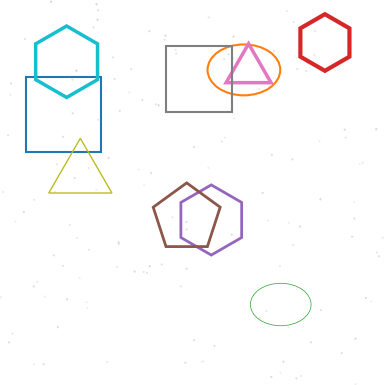[{"shape": "square", "thickness": 1.5, "radius": 0.49, "center": [0.165, 0.703]}, {"shape": "oval", "thickness": 1.5, "radius": 0.47, "center": [0.634, 0.818]}, {"shape": "oval", "thickness": 0.5, "radius": 0.39, "center": [0.729, 0.209]}, {"shape": "hexagon", "thickness": 3, "radius": 0.37, "center": [0.844, 0.89]}, {"shape": "hexagon", "thickness": 2, "radius": 0.46, "center": [0.549, 0.429]}, {"shape": "pentagon", "thickness": 2, "radius": 0.46, "center": [0.485, 0.434]}, {"shape": "triangle", "thickness": 2.5, "radius": 0.34, "center": [0.646, 0.819]}, {"shape": "square", "thickness": 1.5, "radius": 0.43, "center": [0.517, 0.795]}, {"shape": "triangle", "thickness": 1, "radius": 0.47, "center": [0.209, 0.546]}, {"shape": "hexagon", "thickness": 2.5, "radius": 0.46, "center": [0.173, 0.84]}]